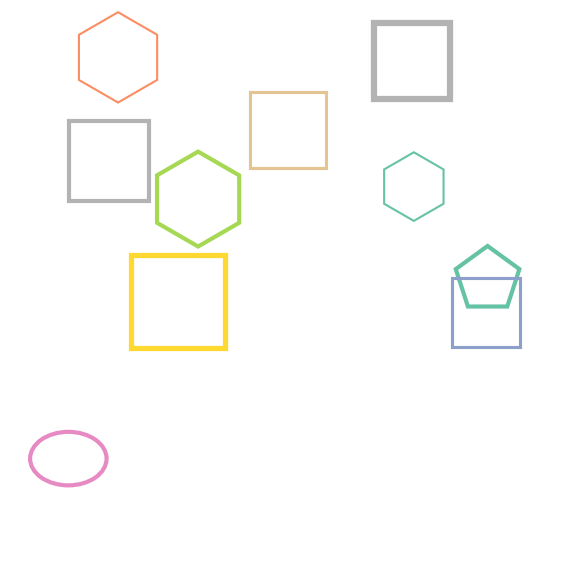[{"shape": "hexagon", "thickness": 1, "radius": 0.3, "center": [0.717, 0.676]}, {"shape": "pentagon", "thickness": 2, "radius": 0.29, "center": [0.844, 0.515]}, {"shape": "hexagon", "thickness": 1, "radius": 0.39, "center": [0.204, 0.9]}, {"shape": "square", "thickness": 1.5, "radius": 0.3, "center": [0.841, 0.458]}, {"shape": "oval", "thickness": 2, "radius": 0.33, "center": [0.118, 0.205]}, {"shape": "hexagon", "thickness": 2, "radius": 0.41, "center": [0.343, 0.654]}, {"shape": "square", "thickness": 2.5, "radius": 0.4, "center": [0.308, 0.477]}, {"shape": "square", "thickness": 1.5, "radius": 0.33, "center": [0.499, 0.774]}, {"shape": "square", "thickness": 3, "radius": 0.33, "center": [0.713, 0.894]}, {"shape": "square", "thickness": 2, "radius": 0.34, "center": [0.189, 0.721]}]